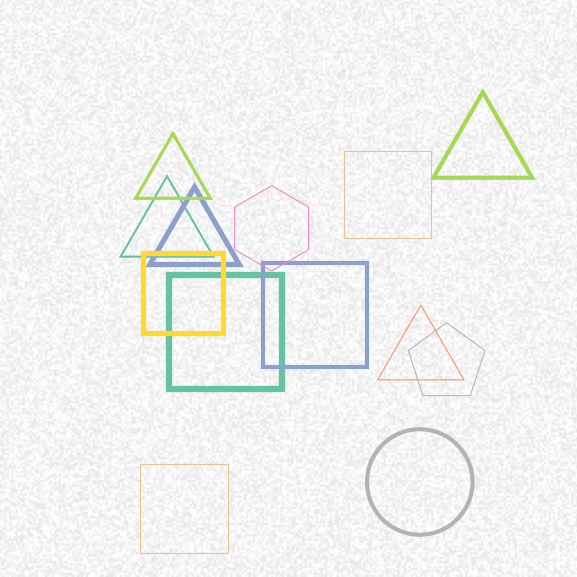[{"shape": "square", "thickness": 3, "radius": 0.49, "center": [0.391, 0.425]}, {"shape": "triangle", "thickness": 1, "radius": 0.46, "center": [0.289, 0.601]}, {"shape": "triangle", "thickness": 0.5, "radius": 0.43, "center": [0.729, 0.385]}, {"shape": "triangle", "thickness": 2.5, "radius": 0.45, "center": [0.337, 0.586]}, {"shape": "square", "thickness": 2, "radius": 0.45, "center": [0.545, 0.453]}, {"shape": "hexagon", "thickness": 0.5, "radius": 0.37, "center": [0.47, 0.604]}, {"shape": "triangle", "thickness": 2, "radius": 0.49, "center": [0.836, 0.741]}, {"shape": "triangle", "thickness": 1.5, "radius": 0.37, "center": [0.299, 0.693]}, {"shape": "square", "thickness": 2.5, "radius": 0.35, "center": [0.317, 0.492]}, {"shape": "square", "thickness": 0.5, "radius": 0.38, "center": [0.672, 0.662]}, {"shape": "square", "thickness": 0.5, "radius": 0.38, "center": [0.319, 0.118]}, {"shape": "circle", "thickness": 2, "radius": 0.46, "center": [0.727, 0.165]}, {"shape": "pentagon", "thickness": 0.5, "radius": 0.35, "center": [0.773, 0.371]}]